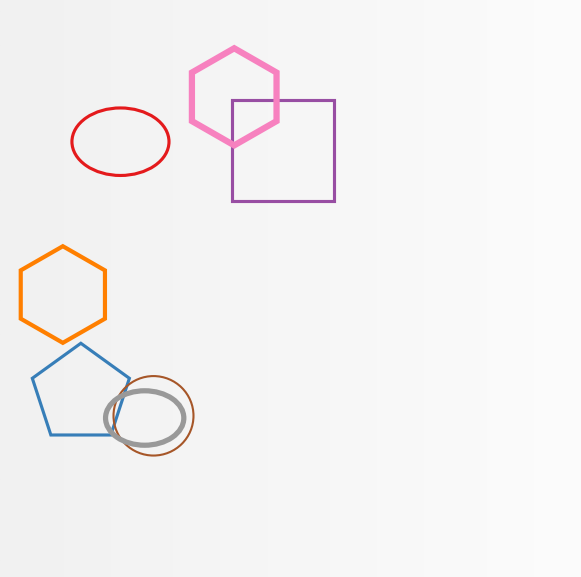[{"shape": "oval", "thickness": 1.5, "radius": 0.42, "center": [0.207, 0.754]}, {"shape": "pentagon", "thickness": 1.5, "radius": 0.44, "center": [0.139, 0.317]}, {"shape": "square", "thickness": 1.5, "radius": 0.44, "center": [0.487, 0.738]}, {"shape": "hexagon", "thickness": 2, "radius": 0.42, "center": [0.108, 0.489]}, {"shape": "circle", "thickness": 1, "radius": 0.34, "center": [0.264, 0.279]}, {"shape": "hexagon", "thickness": 3, "radius": 0.42, "center": [0.403, 0.831]}, {"shape": "oval", "thickness": 2.5, "radius": 0.34, "center": [0.249, 0.275]}]